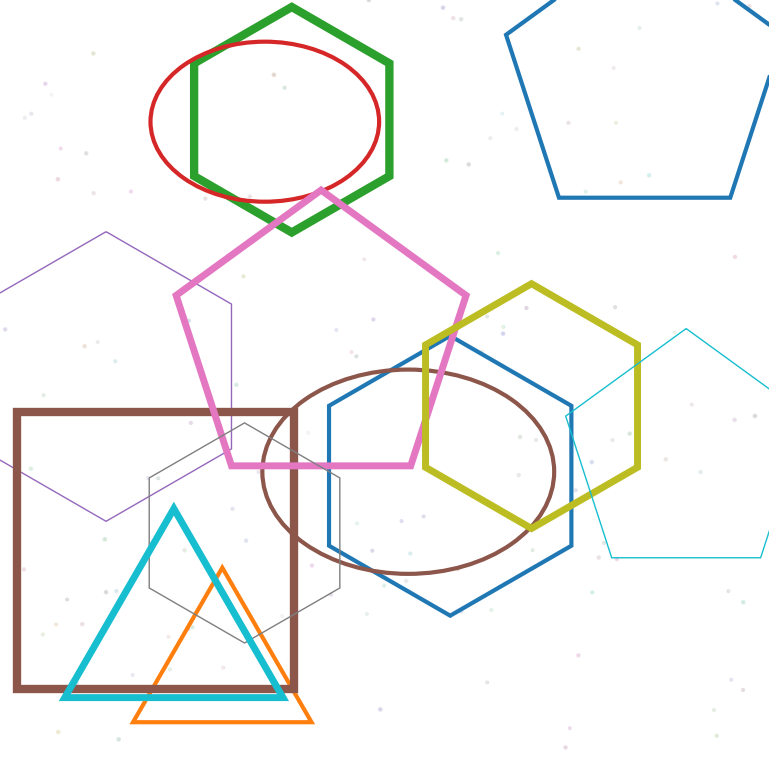[{"shape": "hexagon", "thickness": 1.5, "radius": 0.91, "center": [0.585, 0.382]}, {"shape": "pentagon", "thickness": 1.5, "radius": 0.95, "center": [0.837, 0.896]}, {"shape": "triangle", "thickness": 1.5, "radius": 0.67, "center": [0.289, 0.129]}, {"shape": "hexagon", "thickness": 3, "radius": 0.73, "center": [0.379, 0.845]}, {"shape": "oval", "thickness": 1.5, "radius": 0.74, "center": [0.344, 0.842]}, {"shape": "hexagon", "thickness": 0.5, "radius": 0.94, "center": [0.138, 0.511]}, {"shape": "oval", "thickness": 1.5, "radius": 0.95, "center": [0.53, 0.387]}, {"shape": "square", "thickness": 3, "radius": 0.9, "center": [0.202, 0.285]}, {"shape": "pentagon", "thickness": 2.5, "radius": 0.99, "center": [0.417, 0.555]}, {"shape": "hexagon", "thickness": 0.5, "radius": 0.71, "center": [0.318, 0.308]}, {"shape": "hexagon", "thickness": 2.5, "radius": 0.79, "center": [0.69, 0.473]}, {"shape": "pentagon", "thickness": 0.5, "radius": 0.82, "center": [0.891, 0.409]}, {"shape": "triangle", "thickness": 2.5, "radius": 0.82, "center": [0.226, 0.176]}]